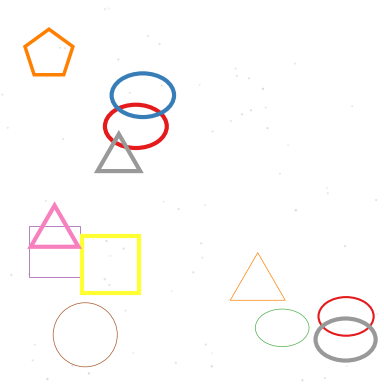[{"shape": "oval", "thickness": 1.5, "radius": 0.36, "center": [0.899, 0.178]}, {"shape": "oval", "thickness": 3, "radius": 0.4, "center": [0.353, 0.672]}, {"shape": "oval", "thickness": 3, "radius": 0.41, "center": [0.371, 0.753]}, {"shape": "oval", "thickness": 0.5, "radius": 0.35, "center": [0.733, 0.148]}, {"shape": "square", "thickness": 0.5, "radius": 0.33, "center": [0.142, 0.348]}, {"shape": "triangle", "thickness": 0.5, "radius": 0.41, "center": [0.669, 0.261]}, {"shape": "pentagon", "thickness": 2.5, "radius": 0.33, "center": [0.127, 0.859]}, {"shape": "square", "thickness": 3, "radius": 0.37, "center": [0.286, 0.312]}, {"shape": "circle", "thickness": 0.5, "radius": 0.42, "center": [0.221, 0.13]}, {"shape": "triangle", "thickness": 3, "radius": 0.36, "center": [0.142, 0.395]}, {"shape": "oval", "thickness": 3, "radius": 0.39, "center": [0.898, 0.118]}, {"shape": "triangle", "thickness": 3, "radius": 0.32, "center": [0.309, 0.588]}]